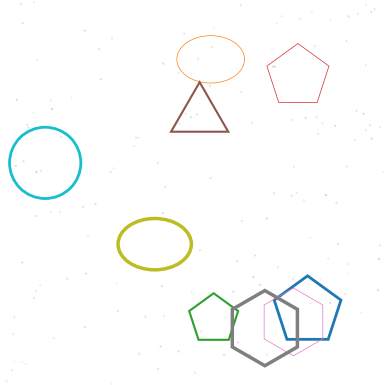[{"shape": "pentagon", "thickness": 2, "radius": 0.46, "center": [0.799, 0.192]}, {"shape": "oval", "thickness": 0.5, "radius": 0.44, "center": [0.547, 0.846]}, {"shape": "pentagon", "thickness": 1.5, "radius": 0.33, "center": [0.555, 0.171]}, {"shape": "pentagon", "thickness": 0.5, "radius": 0.42, "center": [0.774, 0.802]}, {"shape": "triangle", "thickness": 1.5, "radius": 0.43, "center": [0.519, 0.701]}, {"shape": "hexagon", "thickness": 0.5, "radius": 0.44, "center": [0.762, 0.164]}, {"shape": "hexagon", "thickness": 2.5, "radius": 0.49, "center": [0.688, 0.148]}, {"shape": "oval", "thickness": 2.5, "radius": 0.48, "center": [0.402, 0.366]}, {"shape": "circle", "thickness": 2, "radius": 0.46, "center": [0.117, 0.577]}]